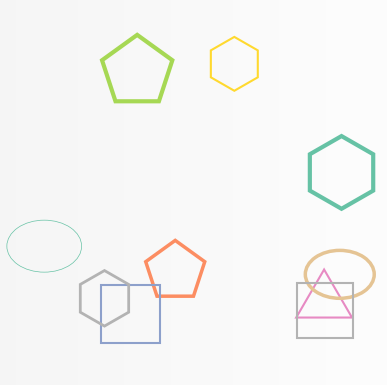[{"shape": "hexagon", "thickness": 3, "radius": 0.47, "center": [0.881, 0.552]}, {"shape": "oval", "thickness": 0.5, "radius": 0.48, "center": [0.114, 0.361]}, {"shape": "pentagon", "thickness": 2.5, "radius": 0.4, "center": [0.452, 0.295]}, {"shape": "square", "thickness": 1.5, "radius": 0.38, "center": [0.336, 0.185]}, {"shape": "triangle", "thickness": 1.5, "radius": 0.42, "center": [0.836, 0.217]}, {"shape": "pentagon", "thickness": 3, "radius": 0.48, "center": [0.354, 0.814]}, {"shape": "hexagon", "thickness": 1.5, "radius": 0.35, "center": [0.605, 0.834]}, {"shape": "oval", "thickness": 2.5, "radius": 0.44, "center": [0.877, 0.287]}, {"shape": "square", "thickness": 1.5, "radius": 0.36, "center": [0.839, 0.194]}, {"shape": "hexagon", "thickness": 2, "radius": 0.36, "center": [0.27, 0.225]}]